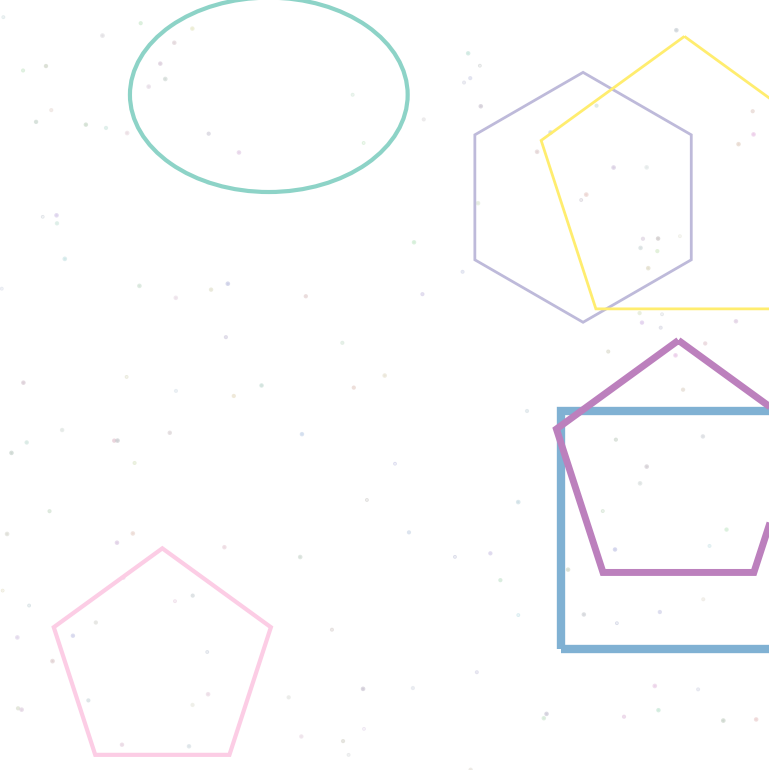[{"shape": "oval", "thickness": 1.5, "radius": 0.9, "center": [0.349, 0.877]}, {"shape": "hexagon", "thickness": 1, "radius": 0.81, "center": [0.757, 0.744]}, {"shape": "square", "thickness": 3, "radius": 0.77, "center": [0.883, 0.312]}, {"shape": "pentagon", "thickness": 1.5, "radius": 0.74, "center": [0.211, 0.14]}, {"shape": "pentagon", "thickness": 2.5, "radius": 0.83, "center": [0.881, 0.391]}, {"shape": "pentagon", "thickness": 1, "radius": 0.98, "center": [0.889, 0.757]}]